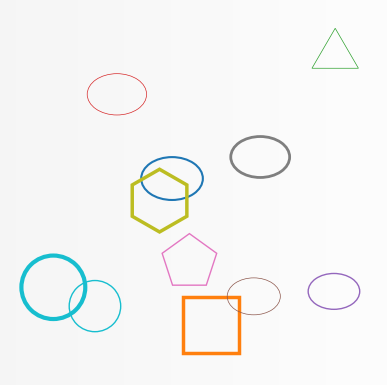[{"shape": "oval", "thickness": 1.5, "radius": 0.4, "center": [0.444, 0.536]}, {"shape": "square", "thickness": 2.5, "radius": 0.36, "center": [0.544, 0.156]}, {"shape": "triangle", "thickness": 0.5, "radius": 0.35, "center": [0.865, 0.857]}, {"shape": "oval", "thickness": 0.5, "radius": 0.38, "center": [0.302, 0.755]}, {"shape": "oval", "thickness": 1, "radius": 0.33, "center": [0.862, 0.243]}, {"shape": "oval", "thickness": 0.5, "radius": 0.34, "center": [0.655, 0.23]}, {"shape": "pentagon", "thickness": 1, "radius": 0.37, "center": [0.489, 0.319]}, {"shape": "oval", "thickness": 2, "radius": 0.38, "center": [0.672, 0.592]}, {"shape": "hexagon", "thickness": 2.5, "radius": 0.41, "center": [0.412, 0.479]}, {"shape": "circle", "thickness": 1, "radius": 0.33, "center": [0.245, 0.205]}, {"shape": "circle", "thickness": 3, "radius": 0.41, "center": [0.138, 0.254]}]